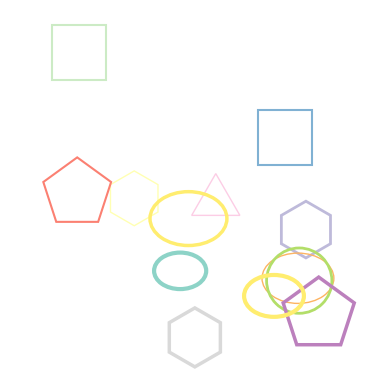[{"shape": "oval", "thickness": 3, "radius": 0.34, "center": [0.468, 0.297]}, {"shape": "hexagon", "thickness": 1, "radius": 0.36, "center": [0.349, 0.485]}, {"shape": "hexagon", "thickness": 2, "radius": 0.37, "center": [0.795, 0.404]}, {"shape": "pentagon", "thickness": 1.5, "radius": 0.46, "center": [0.201, 0.499]}, {"shape": "square", "thickness": 1.5, "radius": 0.35, "center": [0.74, 0.643]}, {"shape": "oval", "thickness": 1, "radius": 0.47, "center": [0.774, 0.277]}, {"shape": "circle", "thickness": 2, "radius": 0.42, "center": [0.777, 0.271]}, {"shape": "triangle", "thickness": 1, "radius": 0.36, "center": [0.56, 0.477]}, {"shape": "hexagon", "thickness": 2.5, "radius": 0.38, "center": [0.506, 0.124]}, {"shape": "pentagon", "thickness": 2.5, "radius": 0.49, "center": [0.828, 0.183]}, {"shape": "square", "thickness": 1.5, "radius": 0.35, "center": [0.206, 0.863]}, {"shape": "oval", "thickness": 3, "radius": 0.39, "center": [0.712, 0.231]}, {"shape": "oval", "thickness": 2.5, "radius": 0.5, "center": [0.489, 0.432]}]